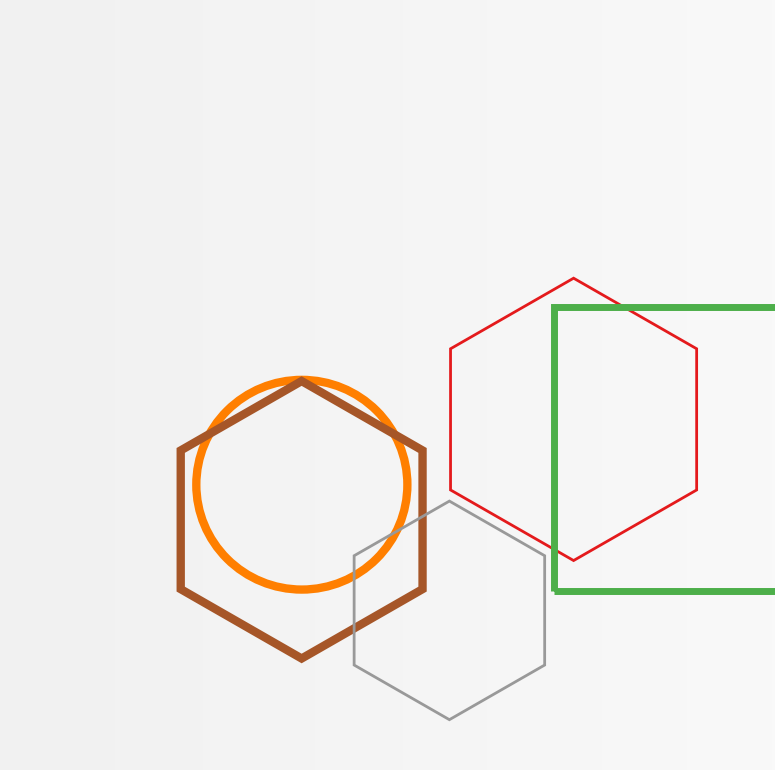[{"shape": "hexagon", "thickness": 1, "radius": 0.92, "center": [0.74, 0.455]}, {"shape": "square", "thickness": 2.5, "radius": 0.92, "center": [0.9, 0.416]}, {"shape": "circle", "thickness": 3, "radius": 0.68, "center": [0.389, 0.371]}, {"shape": "hexagon", "thickness": 3, "radius": 0.9, "center": [0.389, 0.325]}, {"shape": "hexagon", "thickness": 1, "radius": 0.71, "center": [0.58, 0.207]}]